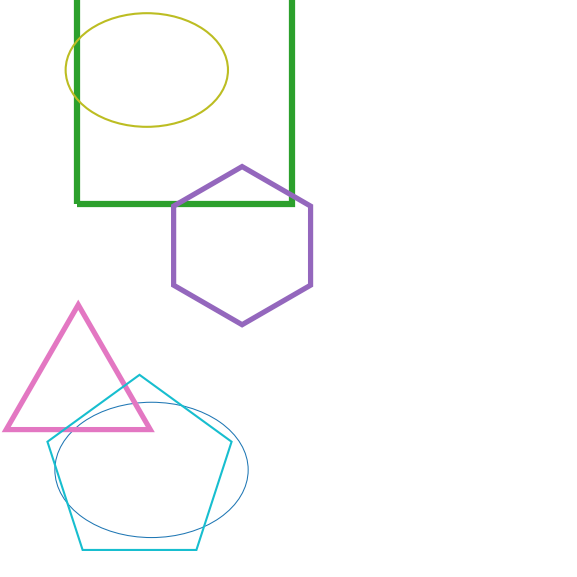[{"shape": "oval", "thickness": 0.5, "radius": 0.84, "center": [0.262, 0.185]}, {"shape": "square", "thickness": 3, "radius": 0.93, "center": [0.319, 0.832]}, {"shape": "hexagon", "thickness": 2.5, "radius": 0.68, "center": [0.419, 0.574]}, {"shape": "triangle", "thickness": 2.5, "radius": 0.72, "center": [0.135, 0.327]}, {"shape": "oval", "thickness": 1, "radius": 0.7, "center": [0.254, 0.878]}, {"shape": "pentagon", "thickness": 1, "radius": 0.84, "center": [0.242, 0.182]}]